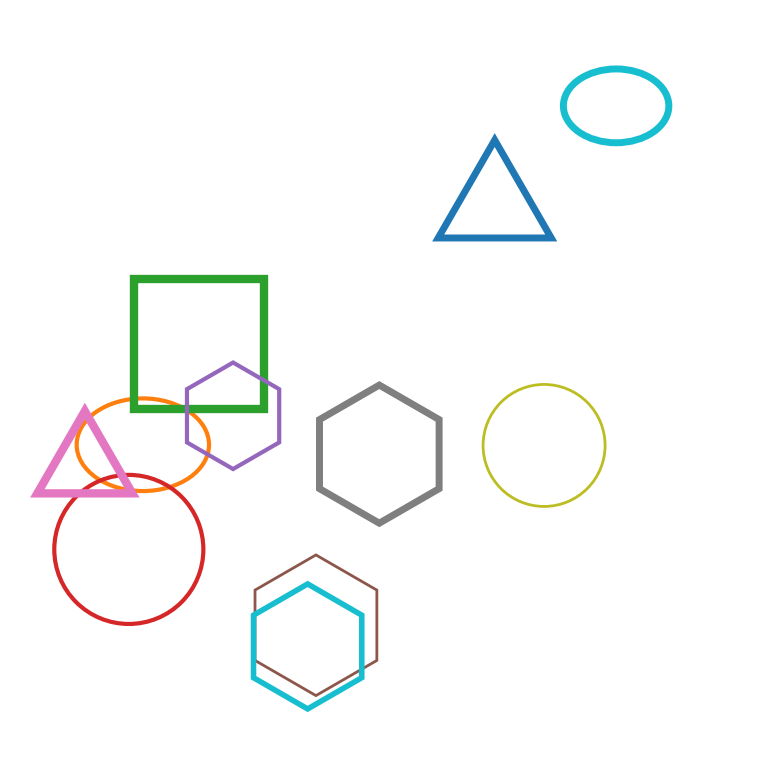[{"shape": "triangle", "thickness": 2.5, "radius": 0.42, "center": [0.642, 0.733]}, {"shape": "oval", "thickness": 1.5, "radius": 0.43, "center": [0.186, 0.422]}, {"shape": "square", "thickness": 3, "radius": 0.42, "center": [0.259, 0.553]}, {"shape": "circle", "thickness": 1.5, "radius": 0.48, "center": [0.167, 0.286]}, {"shape": "hexagon", "thickness": 1.5, "radius": 0.35, "center": [0.303, 0.46]}, {"shape": "hexagon", "thickness": 1, "radius": 0.46, "center": [0.41, 0.188]}, {"shape": "triangle", "thickness": 3, "radius": 0.36, "center": [0.11, 0.395]}, {"shape": "hexagon", "thickness": 2.5, "radius": 0.45, "center": [0.493, 0.41]}, {"shape": "circle", "thickness": 1, "radius": 0.4, "center": [0.707, 0.421]}, {"shape": "oval", "thickness": 2.5, "radius": 0.34, "center": [0.8, 0.863]}, {"shape": "hexagon", "thickness": 2, "radius": 0.41, "center": [0.4, 0.16]}]